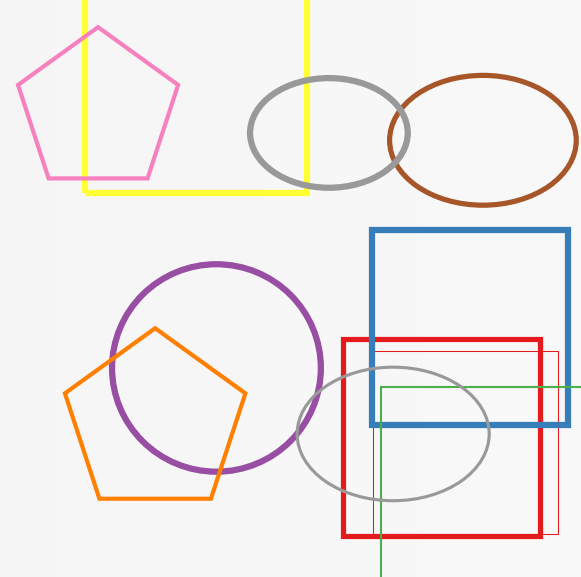[{"shape": "square", "thickness": 2.5, "radius": 0.85, "center": [0.76, 0.241]}, {"shape": "square", "thickness": 0.5, "radius": 0.79, "center": [0.801, 0.233]}, {"shape": "square", "thickness": 3, "radius": 0.84, "center": [0.809, 0.432]}, {"shape": "square", "thickness": 1, "radius": 0.91, "center": [0.837, 0.147]}, {"shape": "circle", "thickness": 3, "radius": 0.9, "center": [0.372, 0.362]}, {"shape": "pentagon", "thickness": 2, "radius": 0.82, "center": [0.267, 0.268]}, {"shape": "square", "thickness": 3, "radius": 0.95, "center": [0.336, 0.855]}, {"shape": "oval", "thickness": 2.5, "radius": 0.8, "center": [0.831, 0.756]}, {"shape": "pentagon", "thickness": 2, "radius": 0.72, "center": [0.169, 0.807]}, {"shape": "oval", "thickness": 3, "radius": 0.68, "center": [0.566, 0.769]}, {"shape": "oval", "thickness": 1.5, "radius": 0.83, "center": [0.676, 0.248]}]